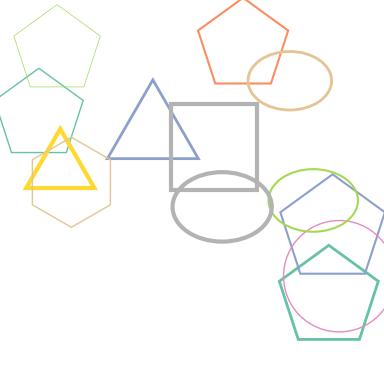[{"shape": "pentagon", "thickness": 1, "radius": 0.61, "center": [0.101, 0.702]}, {"shape": "pentagon", "thickness": 2, "radius": 0.68, "center": [0.854, 0.228]}, {"shape": "pentagon", "thickness": 1.5, "radius": 0.62, "center": [0.631, 0.883]}, {"shape": "pentagon", "thickness": 1.5, "radius": 0.71, "center": [0.864, 0.405]}, {"shape": "triangle", "thickness": 2, "radius": 0.68, "center": [0.397, 0.656]}, {"shape": "circle", "thickness": 1, "radius": 0.72, "center": [0.881, 0.283]}, {"shape": "pentagon", "thickness": 0.5, "radius": 0.59, "center": [0.148, 0.87]}, {"shape": "oval", "thickness": 1.5, "radius": 0.58, "center": [0.814, 0.479]}, {"shape": "triangle", "thickness": 3, "radius": 0.51, "center": [0.157, 0.563]}, {"shape": "hexagon", "thickness": 1, "radius": 0.59, "center": [0.185, 0.527]}, {"shape": "oval", "thickness": 2, "radius": 0.54, "center": [0.753, 0.79]}, {"shape": "square", "thickness": 3, "radius": 0.56, "center": [0.556, 0.619]}, {"shape": "oval", "thickness": 3, "radius": 0.64, "center": [0.577, 0.463]}]